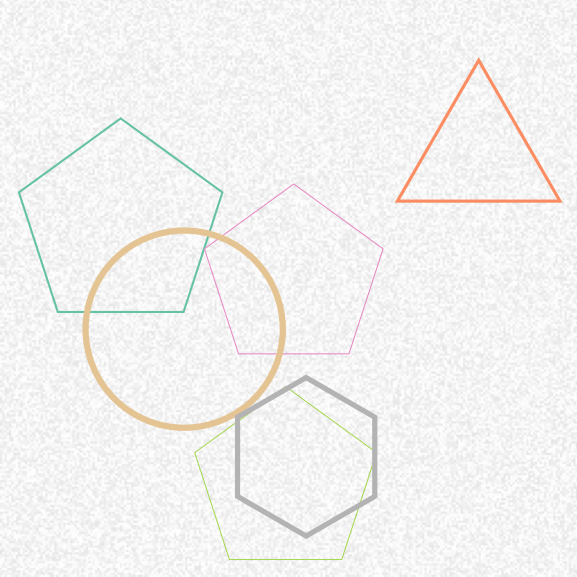[{"shape": "pentagon", "thickness": 1, "radius": 0.93, "center": [0.209, 0.609]}, {"shape": "triangle", "thickness": 1.5, "radius": 0.81, "center": [0.829, 0.732]}, {"shape": "pentagon", "thickness": 0.5, "radius": 0.81, "center": [0.509, 0.518]}, {"shape": "pentagon", "thickness": 0.5, "radius": 0.83, "center": [0.495, 0.164]}, {"shape": "circle", "thickness": 3, "radius": 0.85, "center": [0.319, 0.429]}, {"shape": "hexagon", "thickness": 2.5, "radius": 0.69, "center": [0.53, 0.208]}]